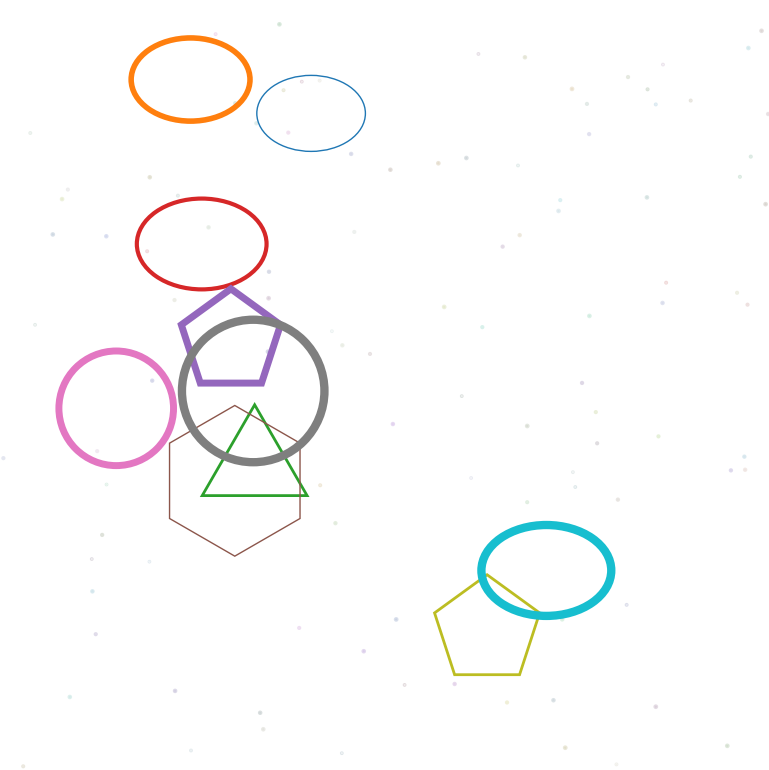[{"shape": "oval", "thickness": 0.5, "radius": 0.35, "center": [0.404, 0.853]}, {"shape": "oval", "thickness": 2, "radius": 0.39, "center": [0.248, 0.897]}, {"shape": "triangle", "thickness": 1, "radius": 0.39, "center": [0.331, 0.396]}, {"shape": "oval", "thickness": 1.5, "radius": 0.42, "center": [0.262, 0.683]}, {"shape": "pentagon", "thickness": 2.5, "radius": 0.34, "center": [0.3, 0.557]}, {"shape": "hexagon", "thickness": 0.5, "radius": 0.49, "center": [0.305, 0.376]}, {"shape": "circle", "thickness": 2.5, "radius": 0.37, "center": [0.151, 0.47]}, {"shape": "circle", "thickness": 3, "radius": 0.46, "center": [0.329, 0.492]}, {"shape": "pentagon", "thickness": 1, "radius": 0.36, "center": [0.633, 0.182]}, {"shape": "oval", "thickness": 3, "radius": 0.42, "center": [0.71, 0.259]}]